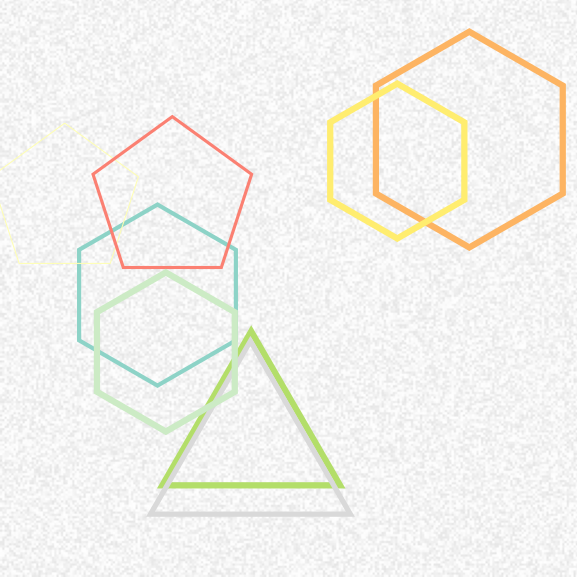[{"shape": "hexagon", "thickness": 2, "radius": 0.78, "center": [0.273, 0.488]}, {"shape": "pentagon", "thickness": 0.5, "radius": 0.67, "center": [0.112, 0.652]}, {"shape": "pentagon", "thickness": 1.5, "radius": 0.72, "center": [0.298, 0.653]}, {"shape": "hexagon", "thickness": 3, "radius": 0.93, "center": [0.813, 0.757]}, {"shape": "triangle", "thickness": 3, "radius": 0.89, "center": [0.435, 0.248]}, {"shape": "triangle", "thickness": 2.5, "radius": 1.0, "center": [0.434, 0.209]}, {"shape": "hexagon", "thickness": 3, "radius": 0.69, "center": [0.287, 0.39]}, {"shape": "hexagon", "thickness": 3, "radius": 0.67, "center": [0.688, 0.72]}]